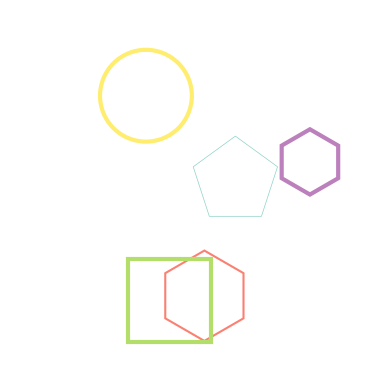[{"shape": "pentagon", "thickness": 0.5, "radius": 0.58, "center": [0.611, 0.531]}, {"shape": "hexagon", "thickness": 1.5, "radius": 0.59, "center": [0.531, 0.232]}, {"shape": "square", "thickness": 3, "radius": 0.53, "center": [0.441, 0.22]}, {"shape": "hexagon", "thickness": 3, "radius": 0.42, "center": [0.805, 0.579]}, {"shape": "circle", "thickness": 3, "radius": 0.6, "center": [0.379, 0.751]}]